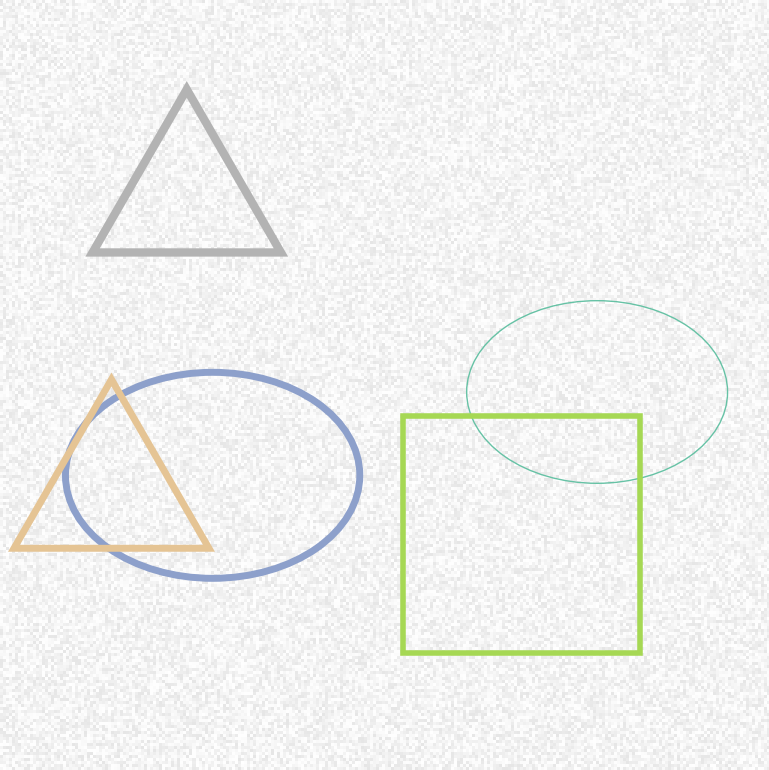[{"shape": "oval", "thickness": 0.5, "radius": 0.85, "center": [0.775, 0.491]}, {"shape": "oval", "thickness": 2.5, "radius": 0.96, "center": [0.276, 0.383]}, {"shape": "square", "thickness": 2, "radius": 0.77, "center": [0.677, 0.305]}, {"shape": "triangle", "thickness": 2.5, "radius": 0.73, "center": [0.145, 0.361]}, {"shape": "triangle", "thickness": 3, "radius": 0.71, "center": [0.243, 0.743]}]